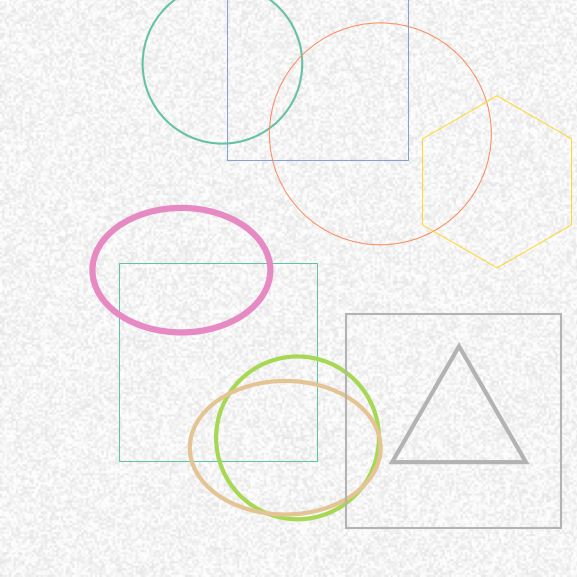[{"shape": "circle", "thickness": 1, "radius": 0.69, "center": [0.385, 0.889]}, {"shape": "square", "thickness": 0.5, "radius": 0.86, "center": [0.378, 0.373]}, {"shape": "circle", "thickness": 0.5, "radius": 0.96, "center": [0.659, 0.767]}, {"shape": "square", "thickness": 0.5, "radius": 0.78, "center": [0.55, 0.879]}, {"shape": "oval", "thickness": 3, "radius": 0.77, "center": [0.314, 0.531]}, {"shape": "circle", "thickness": 2, "radius": 0.7, "center": [0.515, 0.241]}, {"shape": "hexagon", "thickness": 0.5, "radius": 0.74, "center": [0.861, 0.684]}, {"shape": "oval", "thickness": 2, "radius": 0.83, "center": [0.494, 0.224]}, {"shape": "square", "thickness": 1, "radius": 0.93, "center": [0.785, 0.27]}, {"shape": "triangle", "thickness": 2, "radius": 0.67, "center": [0.795, 0.266]}]